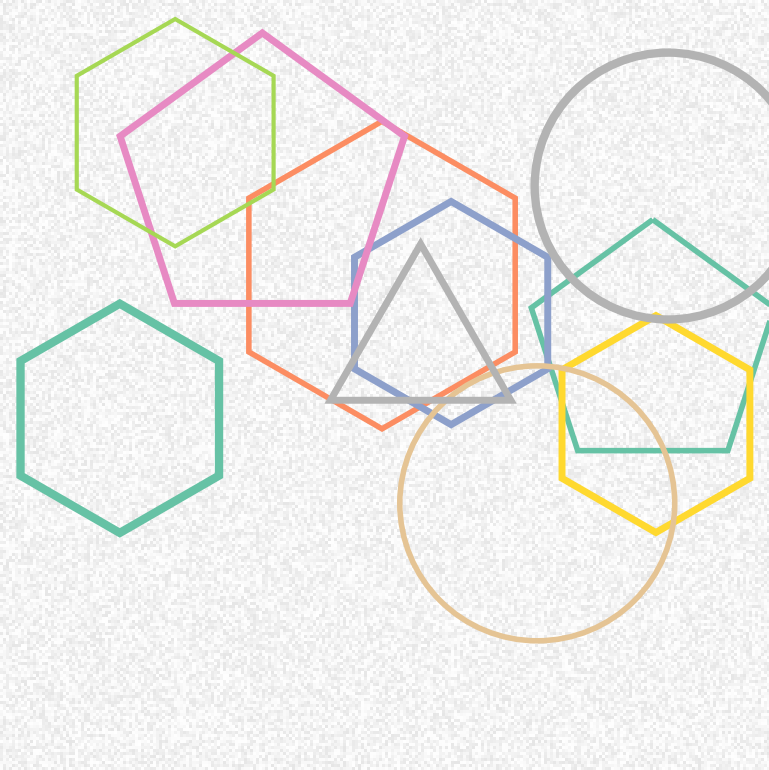[{"shape": "pentagon", "thickness": 2, "radius": 0.83, "center": [0.848, 0.549]}, {"shape": "hexagon", "thickness": 3, "radius": 0.74, "center": [0.156, 0.457]}, {"shape": "hexagon", "thickness": 2, "radius": 1.0, "center": [0.496, 0.643]}, {"shape": "hexagon", "thickness": 2.5, "radius": 0.72, "center": [0.586, 0.593]}, {"shape": "pentagon", "thickness": 2.5, "radius": 0.97, "center": [0.341, 0.763]}, {"shape": "hexagon", "thickness": 1.5, "radius": 0.74, "center": [0.227, 0.828]}, {"shape": "hexagon", "thickness": 2.5, "radius": 0.7, "center": [0.852, 0.449]}, {"shape": "circle", "thickness": 2, "radius": 0.89, "center": [0.698, 0.346]}, {"shape": "circle", "thickness": 3, "radius": 0.87, "center": [0.868, 0.758]}, {"shape": "triangle", "thickness": 2.5, "radius": 0.68, "center": [0.546, 0.548]}]